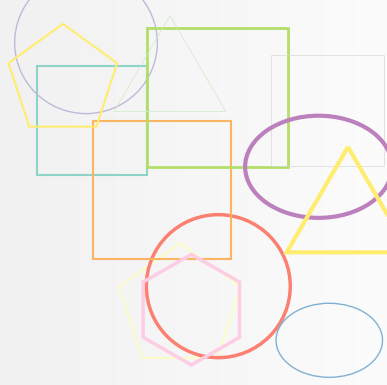[{"shape": "square", "thickness": 1.5, "radius": 0.71, "center": [0.237, 0.688]}, {"shape": "pentagon", "thickness": 1, "radius": 0.82, "center": [0.464, 0.204]}, {"shape": "circle", "thickness": 1, "radius": 0.92, "center": [0.222, 0.889]}, {"shape": "circle", "thickness": 2.5, "radius": 0.93, "center": [0.563, 0.257]}, {"shape": "oval", "thickness": 1, "radius": 0.69, "center": [0.85, 0.116]}, {"shape": "square", "thickness": 1.5, "radius": 0.89, "center": [0.419, 0.506]}, {"shape": "square", "thickness": 2, "radius": 0.91, "center": [0.561, 0.747]}, {"shape": "hexagon", "thickness": 2.5, "radius": 0.72, "center": [0.494, 0.196]}, {"shape": "square", "thickness": 0.5, "radius": 0.73, "center": [0.846, 0.713]}, {"shape": "oval", "thickness": 3, "radius": 0.95, "center": [0.822, 0.567]}, {"shape": "triangle", "thickness": 0.5, "radius": 0.83, "center": [0.439, 0.793]}, {"shape": "pentagon", "thickness": 1.5, "radius": 0.74, "center": [0.162, 0.79]}, {"shape": "triangle", "thickness": 3, "radius": 0.91, "center": [0.898, 0.436]}]